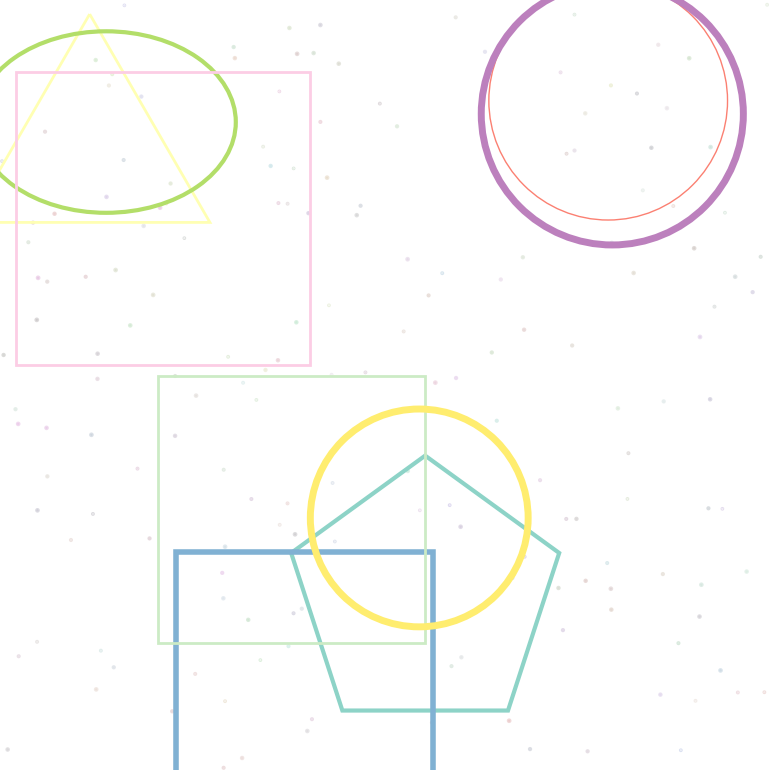[{"shape": "pentagon", "thickness": 1.5, "radius": 0.92, "center": [0.552, 0.225]}, {"shape": "triangle", "thickness": 1, "radius": 0.9, "center": [0.116, 0.801]}, {"shape": "circle", "thickness": 0.5, "radius": 0.77, "center": [0.79, 0.869]}, {"shape": "square", "thickness": 2, "radius": 0.83, "center": [0.396, 0.117]}, {"shape": "oval", "thickness": 1.5, "radius": 0.84, "center": [0.138, 0.841]}, {"shape": "square", "thickness": 1, "radius": 0.95, "center": [0.212, 0.716]}, {"shape": "circle", "thickness": 2.5, "radius": 0.85, "center": [0.795, 0.852]}, {"shape": "square", "thickness": 1, "radius": 0.87, "center": [0.378, 0.338]}, {"shape": "circle", "thickness": 2.5, "radius": 0.71, "center": [0.544, 0.327]}]